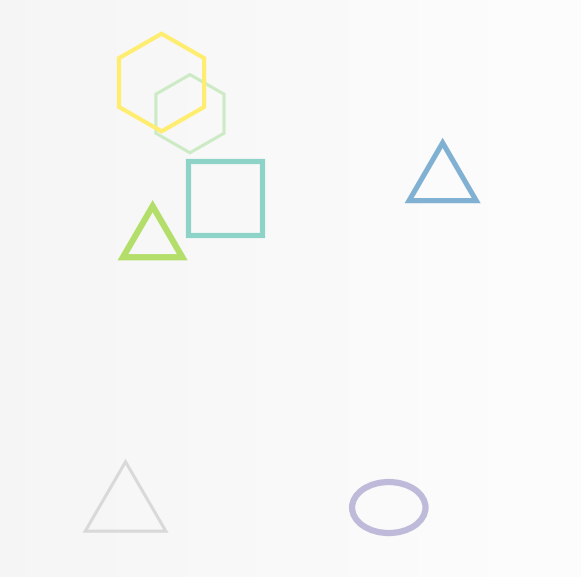[{"shape": "square", "thickness": 2.5, "radius": 0.32, "center": [0.387, 0.656]}, {"shape": "oval", "thickness": 3, "radius": 0.32, "center": [0.669, 0.12]}, {"shape": "triangle", "thickness": 2.5, "radius": 0.33, "center": [0.762, 0.685]}, {"shape": "triangle", "thickness": 3, "radius": 0.29, "center": [0.263, 0.583]}, {"shape": "triangle", "thickness": 1.5, "radius": 0.4, "center": [0.216, 0.119]}, {"shape": "hexagon", "thickness": 1.5, "radius": 0.34, "center": [0.327, 0.802]}, {"shape": "hexagon", "thickness": 2, "radius": 0.42, "center": [0.278, 0.856]}]